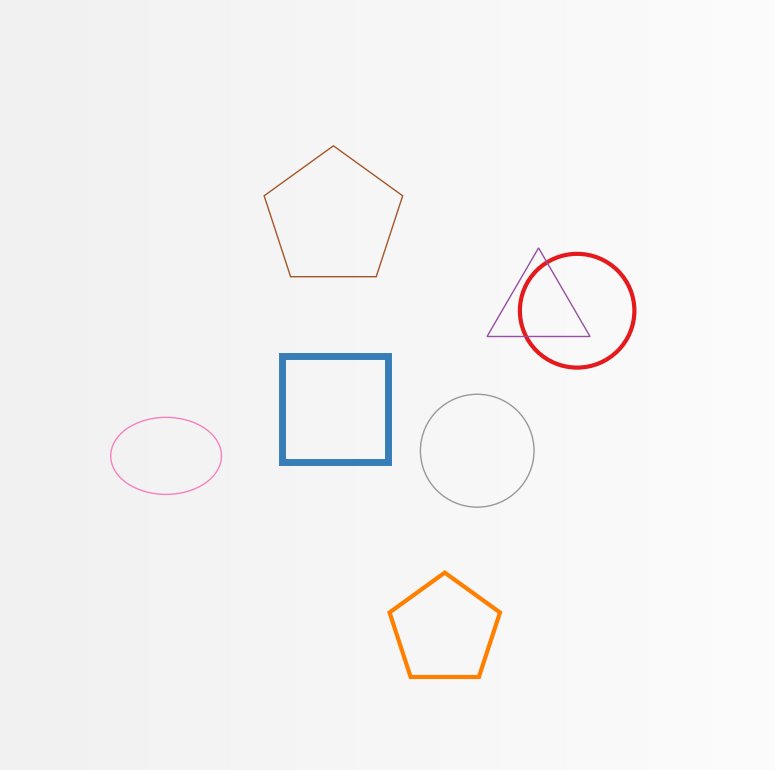[{"shape": "circle", "thickness": 1.5, "radius": 0.37, "center": [0.745, 0.596]}, {"shape": "square", "thickness": 2.5, "radius": 0.34, "center": [0.432, 0.469]}, {"shape": "triangle", "thickness": 0.5, "radius": 0.38, "center": [0.695, 0.601]}, {"shape": "pentagon", "thickness": 1.5, "radius": 0.37, "center": [0.574, 0.181]}, {"shape": "pentagon", "thickness": 0.5, "radius": 0.47, "center": [0.43, 0.717]}, {"shape": "oval", "thickness": 0.5, "radius": 0.36, "center": [0.214, 0.408]}, {"shape": "circle", "thickness": 0.5, "radius": 0.37, "center": [0.616, 0.415]}]